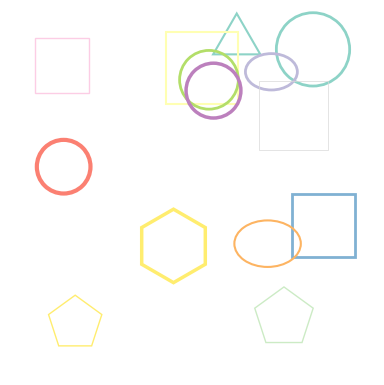[{"shape": "triangle", "thickness": 1.5, "radius": 0.35, "center": [0.615, 0.894]}, {"shape": "circle", "thickness": 2, "radius": 0.48, "center": [0.813, 0.872]}, {"shape": "square", "thickness": 1.5, "radius": 0.47, "center": [0.525, 0.824]}, {"shape": "oval", "thickness": 2, "radius": 0.34, "center": [0.705, 0.814]}, {"shape": "circle", "thickness": 3, "radius": 0.35, "center": [0.165, 0.567]}, {"shape": "square", "thickness": 2, "radius": 0.41, "center": [0.84, 0.414]}, {"shape": "oval", "thickness": 1.5, "radius": 0.43, "center": [0.695, 0.367]}, {"shape": "circle", "thickness": 2, "radius": 0.38, "center": [0.543, 0.793]}, {"shape": "square", "thickness": 1, "radius": 0.35, "center": [0.161, 0.83]}, {"shape": "square", "thickness": 0.5, "radius": 0.45, "center": [0.763, 0.701]}, {"shape": "circle", "thickness": 2.5, "radius": 0.36, "center": [0.554, 0.765]}, {"shape": "pentagon", "thickness": 1, "radius": 0.4, "center": [0.738, 0.175]}, {"shape": "hexagon", "thickness": 2.5, "radius": 0.48, "center": [0.451, 0.361]}, {"shape": "pentagon", "thickness": 1, "radius": 0.36, "center": [0.195, 0.16]}]